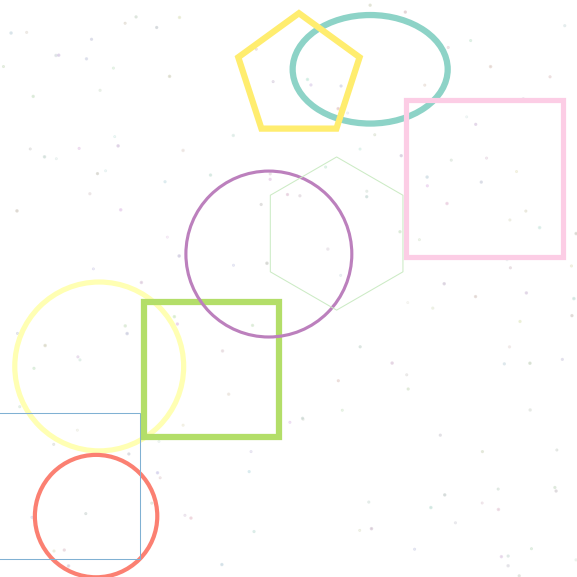[{"shape": "oval", "thickness": 3, "radius": 0.67, "center": [0.641, 0.879]}, {"shape": "circle", "thickness": 2.5, "radius": 0.73, "center": [0.172, 0.365]}, {"shape": "circle", "thickness": 2, "radius": 0.53, "center": [0.166, 0.105]}, {"shape": "square", "thickness": 0.5, "radius": 0.63, "center": [0.117, 0.157]}, {"shape": "square", "thickness": 3, "radius": 0.59, "center": [0.366, 0.36]}, {"shape": "square", "thickness": 2.5, "radius": 0.68, "center": [0.839, 0.69]}, {"shape": "circle", "thickness": 1.5, "radius": 0.72, "center": [0.466, 0.559]}, {"shape": "hexagon", "thickness": 0.5, "radius": 0.66, "center": [0.583, 0.595]}, {"shape": "pentagon", "thickness": 3, "radius": 0.55, "center": [0.518, 0.866]}]